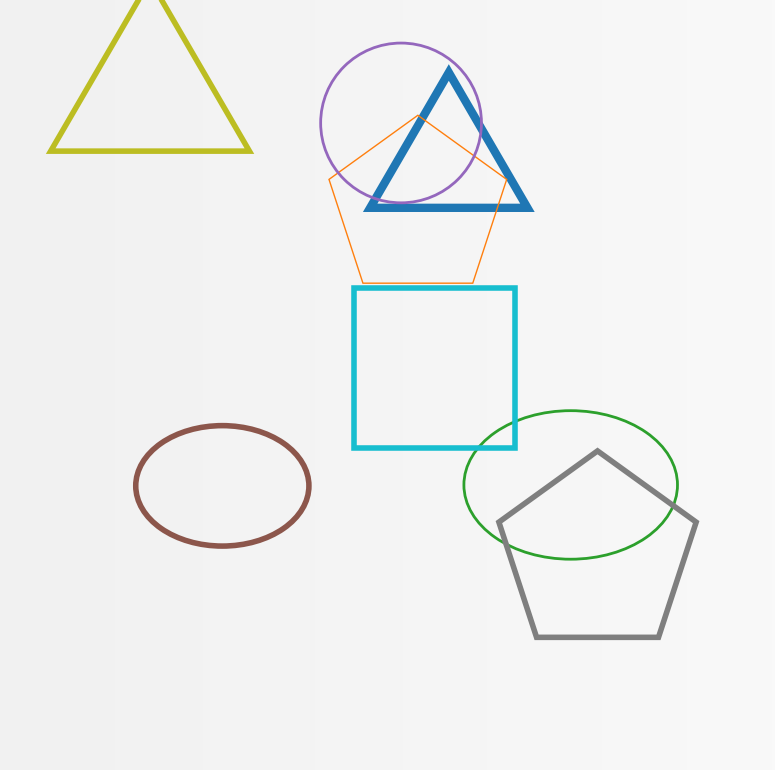[{"shape": "triangle", "thickness": 3, "radius": 0.59, "center": [0.579, 0.789]}, {"shape": "pentagon", "thickness": 0.5, "radius": 0.6, "center": [0.539, 0.73]}, {"shape": "oval", "thickness": 1, "radius": 0.69, "center": [0.736, 0.37]}, {"shape": "circle", "thickness": 1, "radius": 0.52, "center": [0.517, 0.84]}, {"shape": "oval", "thickness": 2, "radius": 0.56, "center": [0.287, 0.369]}, {"shape": "pentagon", "thickness": 2, "radius": 0.67, "center": [0.771, 0.281]}, {"shape": "triangle", "thickness": 2, "radius": 0.74, "center": [0.194, 0.878]}, {"shape": "square", "thickness": 2, "radius": 0.52, "center": [0.56, 0.522]}]